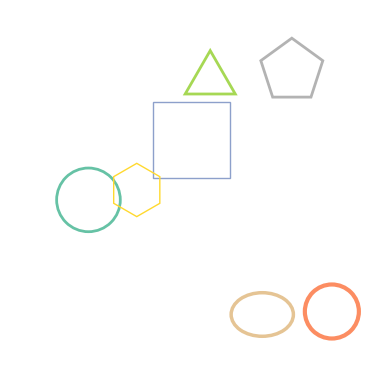[{"shape": "circle", "thickness": 2, "radius": 0.41, "center": [0.23, 0.481]}, {"shape": "circle", "thickness": 3, "radius": 0.35, "center": [0.862, 0.191]}, {"shape": "square", "thickness": 1, "radius": 0.5, "center": [0.498, 0.636]}, {"shape": "triangle", "thickness": 2, "radius": 0.38, "center": [0.546, 0.793]}, {"shape": "hexagon", "thickness": 1, "radius": 0.35, "center": [0.355, 0.507]}, {"shape": "oval", "thickness": 2.5, "radius": 0.4, "center": [0.681, 0.183]}, {"shape": "pentagon", "thickness": 2, "radius": 0.42, "center": [0.758, 0.816]}]